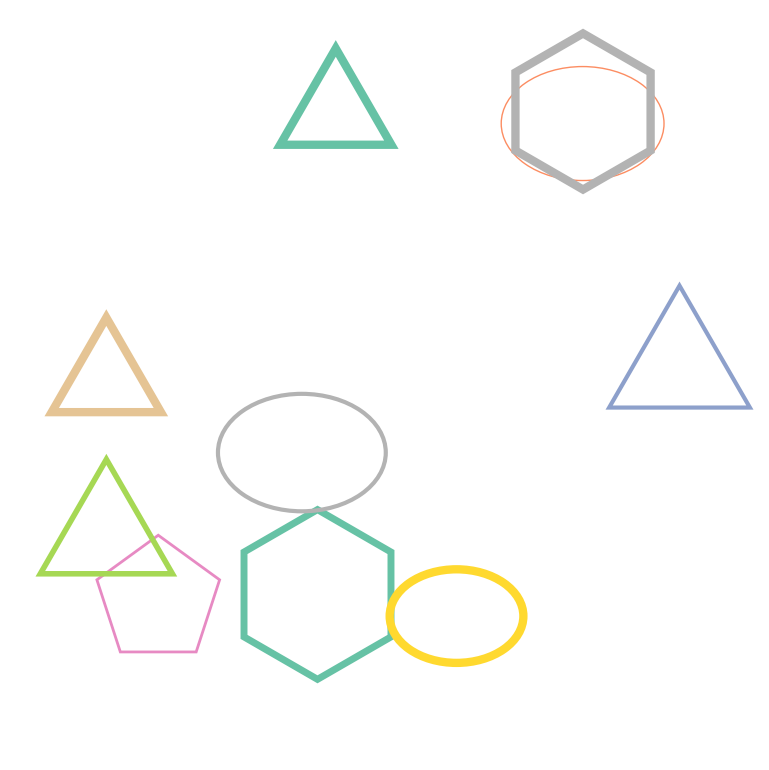[{"shape": "hexagon", "thickness": 2.5, "radius": 0.55, "center": [0.412, 0.228]}, {"shape": "triangle", "thickness": 3, "radius": 0.42, "center": [0.436, 0.854]}, {"shape": "oval", "thickness": 0.5, "radius": 0.53, "center": [0.757, 0.84]}, {"shape": "triangle", "thickness": 1.5, "radius": 0.53, "center": [0.882, 0.523]}, {"shape": "pentagon", "thickness": 1, "radius": 0.42, "center": [0.206, 0.221]}, {"shape": "triangle", "thickness": 2, "radius": 0.5, "center": [0.138, 0.304]}, {"shape": "oval", "thickness": 3, "radius": 0.43, "center": [0.593, 0.2]}, {"shape": "triangle", "thickness": 3, "radius": 0.41, "center": [0.138, 0.506]}, {"shape": "oval", "thickness": 1.5, "radius": 0.54, "center": [0.392, 0.412]}, {"shape": "hexagon", "thickness": 3, "radius": 0.51, "center": [0.757, 0.855]}]